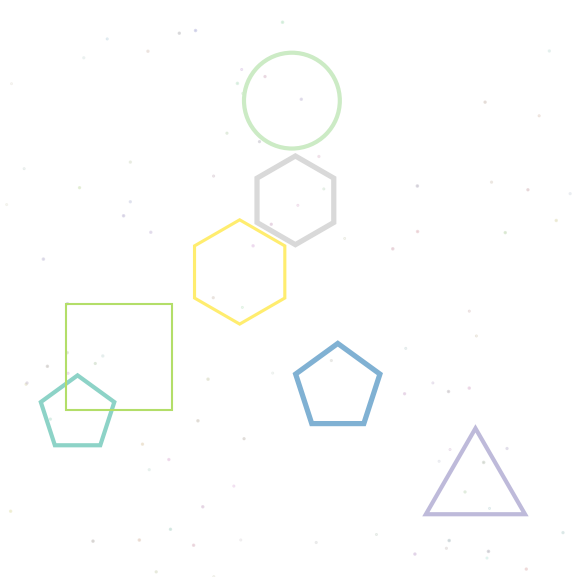[{"shape": "pentagon", "thickness": 2, "radius": 0.33, "center": [0.134, 0.282]}, {"shape": "triangle", "thickness": 2, "radius": 0.5, "center": [0.823, 0.158]}, {"shape": "pentagon", "thickness": 2.5, "radius": 0.38, "center": [0.585, 0.328]}, {"shape": "square", "thickness": 1, "radius": 0.46, "center": [0.206, 0.381]}, {"shape": "hexagon", "thickness": 2.5, "radius": 0.38, "center": [0.512, 0.652]}, {"shape": "circle", "thickness": 2, "radius": 0.41, "center": [0.505, 0.825]}, {"shape": "hexagon", "thickness": 1.5, "radius": 0.45, "center": [0.415, 0.528]}]